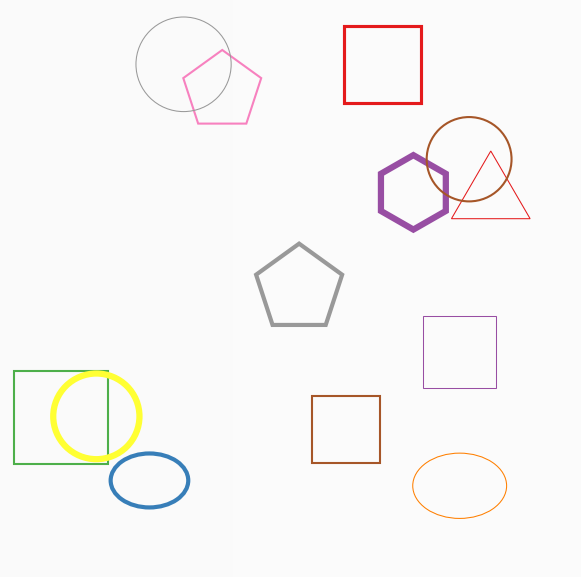[{"shape": "triangle", "thickness": 0.5, "radius": 0.39, "center": [0.844, 0.66]}, {"shape": "square", "thickness": 1.5, "radius": 0.33, "center": [0.658, 0.887]}, {"shape": "oval", "thickness": 2, "radius": 0.33, "center": [0.257, 0.167]}, {"shape": "square", "thickness": 1, "radius": 0.4, "center": [0.106, 0.276]}, {"shape": "square", "thickness": 0.5, "radius": 0.31, "center": [0.791, 0.389]}, {"shape": "hexagon", "thickness": 3, "radius": 0.32, "center": [0.711, 0.666]}, {"shape": "oval", "thickness": 0.5, "radius": 0.4, "center": [0.791, 0.158]}, {"shape": "circle", "thickness": 3, "radius": 0.37, "center": [0.166, 0.278]}, {"shape": "circle", "thickness": 1, "radius": 0.37, "center": [0.807, 0.723]}, {"shape": "square", "thickness": 1, "radius": 0.29, "center": [0.596, 0.255]}, {"shape": "pentagon", "thickness": 1, "radius": 0.35, "center": [0.382, 0.842]}, {"shape": "pentagon", "thickness": 2, "radius": 0.39, "center": [0.515, 0.499]}, {"shape": "circle", "thickness": 0.5, "radius": 0.41, "center": [0.316, 0.888]}]